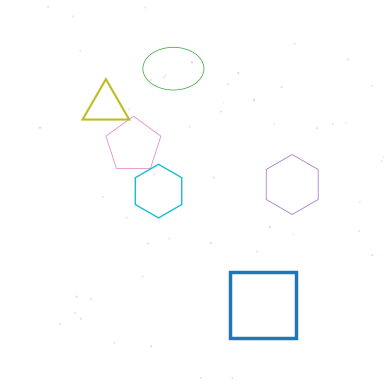[{"shape": "square", "thickness": 2.5, "radius": 0.43, "center": [0.683, 0.207]}, {"shape": "oval", "thickness": 0.5, "radius": 0.4, "center": [0.45, 0.822]}, {"shape": "hexagon", "thickness": 0.5, "radius": 0.39, "center": [0.759, 0.521]}, {"shape": "pentagon", "thickness": 0.5, "radius": 0.38, "center": [0.347, 0.623]}, {"shape": "triangle", "thickness": 1.5, "radius": 0.35, "center": [0.275, 0.724]}, {"shape": "hexagon", "thickness": 1, "radius": 0.35, "center": [0.412, 0.504]}]